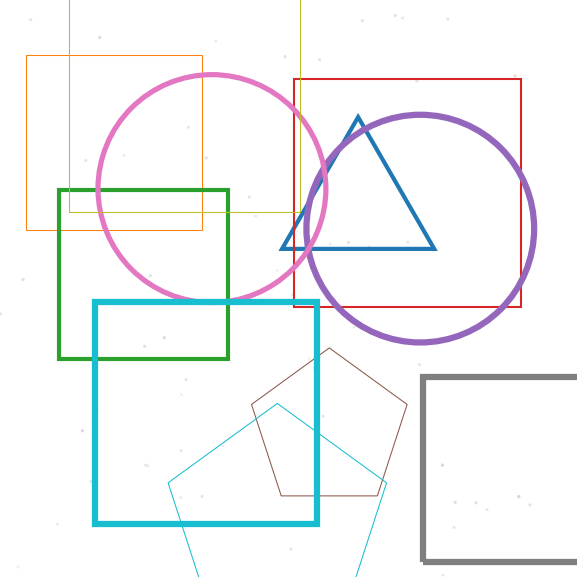[{"shape": "triangle", "thickness": 2, "radius": 0.76, "center": [0.62, 0.644]}, {"shape": "square", "thickness": 0.5, "radius": 0.76, "center": [0.197, 0.753]}, {"shape": "square", "thickness": 2, "radius": 0.73, "center": [0.249, 0.523]}, {"shape": "square", "thickness": 1, "radius": 0.99, "center": [0.706, 0.664]}, {"shape": "circle", "thickness": 3, "radius": 0.99, "center": [0.728, 0.603]}, {"shape": "pentagon", "thickness": 0.5, "radius": 0.71, "center": [0.57, 0.255]}, {"shape": "circle", "thickness": 2.5, "radius": 0.99, "center": [0.367, 0.673]}, {"shape": "square", "thickness": 3, "radius": 0.8, "center": [0.892, 0.186]}, {"shape": "square", "thickness": 0.5, "radius": 1.0, "center": [0.32, 0.831]}, {"shape": "square", "thickness": 3, "radius": 0.96, "center": [0.357, 0.284]}, {"shape": "pentagon", "thickness": 0.5, "radius": 0.99, "center": [0.48, 0.102]}]